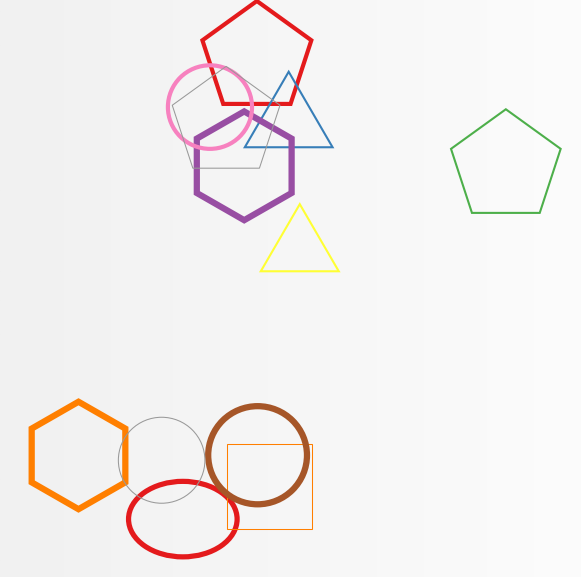[{"shape": "pentagon", "thickness": 2, "radius": 0.49, "center": [0.442, 0.899]}, {"shape": "oval", "thickness": 2.5, "radius": 0.47, "center": [0.315, 0.1]}, {"shape": "triangle", "thickness": 1, "radius": 0.44, "center": [0.497, 0.788]}, {"shape": "pentagon", "thickness": 1, "radius": 0.5, "center": [0.87, 0.711]}, {"shape": "hexagon", "thickness": 3, "radius": 0.47, "center": [0.42, 0.712]}, {"shape": "square", "thickness": 0.5, "radius": 0.37, "center": [0.463, 0.157]}, {"shape": "hexagon", "thickness": 3, "radius": 0.47, "center": [0.135, 0.21]}, {"shape": "triangle", "thickness": 1, "radius": 0.39, "center": [0.516, 0.568]}, {"shape": "circle", "thickness": 3, "radius": 0.42, "center": [0.443, 0.211]}, {"shape": "circle", "thickness": 2, "radius": 0.36, "center": [0.361, 0.814]}, {"shape": "pentagon", "thickness": 0.5, "radius": 0.49, "center": [0.389, 0.787]}, {"shape": "circle", "thickness": 0.5, "radius": 0.37, "center": [0.278, 0.202]}]